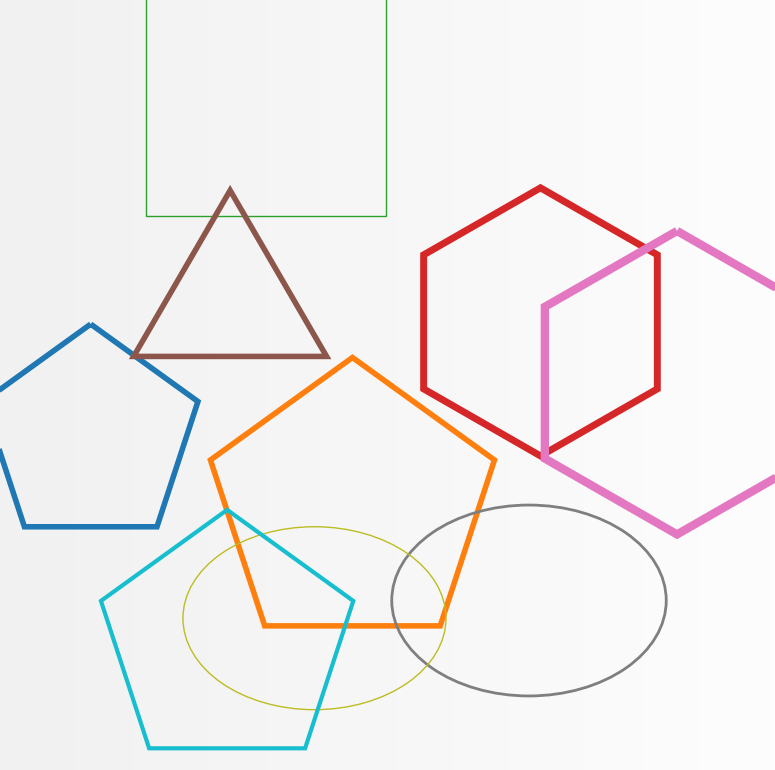[{"shape": "pentagon", "thickness": 2, "radius": 0.73, "center": [0.117, 0.434]}, {"shape": "pentagon", "thickness": 2, "radius": 0.96, "center": [0.455, 0.343]}, {"shape": "square", "thickness": 0.5, "radius": 0.78, "center": [0.343, 0.874]}, {"shape": "hexagon", "thickness": 2.5, "radius": 0.87, "center": [0.697, 0.582]}, {"shape": "triangle", "thickness": 2, "radius": 0.72, "center": [0.297, 0.609]}, {"shape": "hexagon", "thickness": 3, "radius": 0.99, "center": [0.874, 0.503]}, {"shape": "oval", "thickness": 1, "radius": 0.89, "center": [0.683, 0.22]}, {"shape": "oval", "thickness": 0.5, "radius": 0.85, "center": [0.406, 0.197]}, {"shape": "pentagon", "thickness": 1.5, "radius": 0.86, "center": [0.293, 0.167]}]